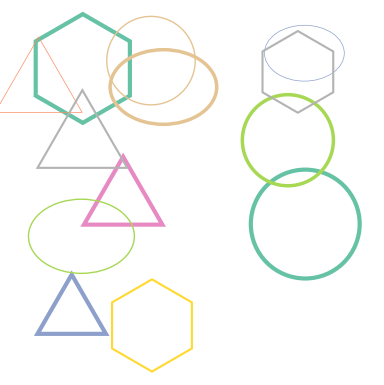[{"shape": "hexagon", "thickness": 3, "radius": 0.71, "center": [0.215, 0.822]}, {"shape": "circle", "thickness": 3, "radius": 0.71, "center": [0.793, 0.418]}, {"shape": "triangle", "thickness": 0.5, "radius": 0.65, "center": [0.1, 0.773]}, {"shape": "triangle", "thickness": 3, "radius": 0.51, "center": [0.186, 0.184]}, {"shape": "oval", "thickness": 0.5, "radius": 0.52, "center": [0.791, 0.862]}, {"shape": "triangle", "thickness": 3, "radius": 0.59, "center": [0.32, 0.475]}, {"shape": "oval", "thickness": 1, "radius": 0.69, "center": [0.211, 0.386]}, {"shape": "circle", "thickness": 2.5, "radius": 0.59, "center": [0.748, 0.636]}, {"shape": "hexagon", "thickness": 1.5, "radius": 0.6, "center": [0.395, 0.155]}, {"shape": "oval", "thickness": 2.5, "radius": 0.69, "center": [0.424, 0.774]}, {"shape": "circle", "thickness": 1, "radius": 0.57, "center": [0.392, 0.843]}, {"shape": "hexagon", "thickness": 1.5, "radius": 0.53, "center": [0.774, 0.813]}, {"shape": "triangle", "thickness": 1.5, "radius": 0.67, "center": [0.214, 0.631]}]